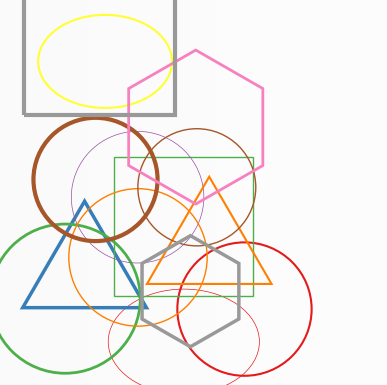[{"shape": "circle", "thickness": 1.5, "radius": 0.87, "center": [0.631, 0.197]}, {"shape": "oval", "thickness": 0.5, "radius": 0.98, "center": [0.474, 0.113]}, {"shape": "triangle", "thickness": 2.5, "radius": 0.92, "center": [0.218, 0.293]}, {"shape": "circle", "thickness": 2, "radius": 0.97, "center": [0.168, 0.224]}, {"shape": "square", "thickness": 1, "radius": 0.9, "center": [0.473, 0.412]}, {"shape": "circle", "thickness": 0.5, "radius": 0.85, "center": [0.355, 0.488]}, {"shape": "circle", "thickness": 1, "radius": 0.89, "center": [0.356, 0.331]}, {"shape": "triangle", "thickness": 1.5, "radius": 0.93, "center": [0.54, 0.355]}, {"shape": "oval", "thickness": 1.5, "radius": 0.86, "center": [0.271, 0.84]}, {"shape": "circle", "thickness": 1, "radius": 0.76, "center": [0.508, 0.514]}, {"shape": "circle", "thickness": 3, "radius": 0.8, "center": [0.246, 0.534]}, {"shape": "hexagon", "thickness": 2, "radius": 1.0, "center": [0.505, 0.67]}, {"shape": "square", "thickness": 3, "radius": 0.98, "center": [0.257, 0.896]}, {"shape": "hexagon", "thickness": 2.5, "radius": 0.72, "center": [0.491, 0.244]}]